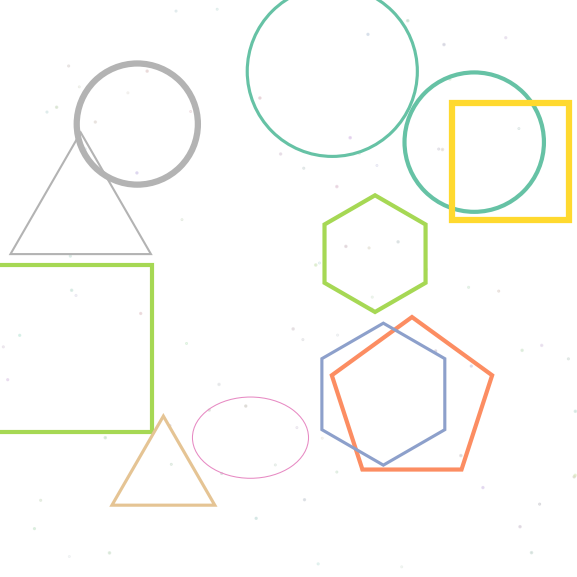[{"shape": "circle", "thickness": 1.5, "radius": 0.74, "center": [0.575, 0.876]}, {"shape": "circle", "thickness": 2, "radius": 0.6, "center": [0.821, 0.753]}, {"shape": "pentagon", "thickness": 2, "radius": 0.73, "center": [0.713, 0.304]}, {"shape": "hexagon", "thickness": 1.5, "radius": 0.61, "center": [0.664, 0.317]}, {"shape": "oval", "thickness": 0.5, "radius": 0.5, "center": [0.434, 0.241]}, {"shape": "square", "thickness": 2, "radius": 0.73, "center": [0.117, 0.396]}, {"shape": "hexagon", "thickness": 2, "radius": 0.51, "center": [0.649, 0.56]}, {"shape": "square", "thickness": 3, "radius": 0.51, "center": [0.883, 0.719]}, {"shape": "triangle", "thickness": 1.5, "radius": 0.51, "center": [0.283, 0.176]}, {"shape": "triangle", "thickness": 1, "radius": 0.7, "center": [0.14, 0.629]}, {"shape": "circle", "thickness": 3, "radius": 0.52, "center": [0.238, 0.784]}]